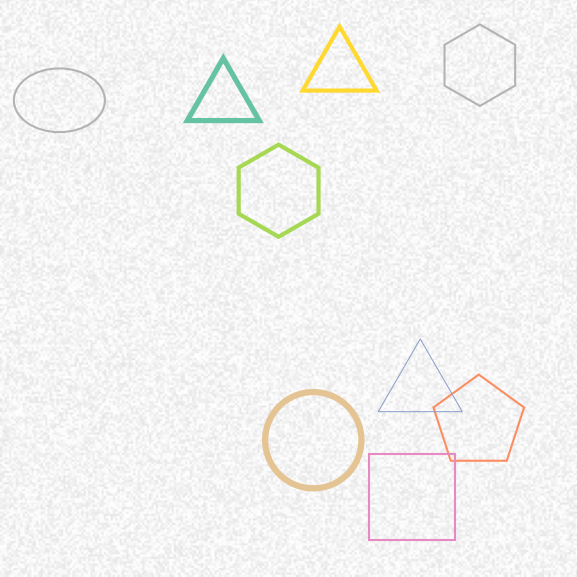[{"shape": "triangle", "thickness": 2.5, "radius": 0.36, "center": [0.387, 0.826]}, {"shape": "pentagon", "thickness": 1, "radius": 0.41, "center": [0.829, 0.268]}, {"shape": "triangle", "thickness": 0.5, "radius": 0.42, "center": [0.728, 0.328]}, {"shape": "square", "thickness": 1, "radius": 0.37, "center": [0.714, 0.138]}, {"shape": "hexagon", "thickness": 2, "radius": 0.4, "center": [0.482, 0.669]}, {"shape": "triangle", "thickness": 2, "radius": 0.37, "center": [0.588, 0.879]}, {"shape": "circle", "thickness": 3, "radius": 0.42, "center": [0.542, 0.237]}, {"shape": "hexagon", "thickness": 1, "radius": 0.35, "center": [0.831, 0.886]}, {"shape": "oval", "thickness": 1, "radius": 0.39, "center": [0.103, 0.825]}]